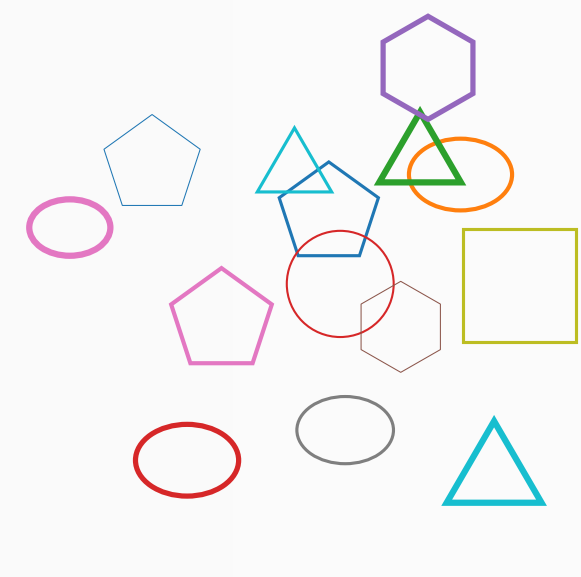[{"shape": "pentagon", "thickness": 1.5, "radius": 0.45, "center": [0.566, 0.629]}, {"shape": "pentagon", "thickness": 0.5, "radius": 0.44, "center": [0.262, 0.714]}, {"shape": "oval", "thickness": 2, "radius": 0.44, "center": [0.792, 0.697]}, {"shape": "triangle", "thickness": 3, "radius": 0.41, "center": [0.723, 0.724]}, {"shape": "oval", "thickness": 2.5, "radius": 0.44, "center": [0.322, 0.202]}, {"shape": "circle", "thickness": 1, "radius": 0.46, "center": [0.585, 0.507]}, {"shape": "hexagon", "thickness": 2.5, "radius": 0.45, "center": [0.736, 0.882]}, {"shape": "hexagon", "thickness": 0.5, "radius": 0.39, "center": [0.689, 0.433]}, {"shape": "oval", "thickness": 3, "radius": 0.35, "center": [0.12, 0.605]}, {"shape": "pentagon", "thickness": 2, "radius": 0.46, "center": [0.381, 0.444]}, {"shape": "oval", "thickness": 1.5, "radius": 0.42, "center": [0.594, 0.254]}, {"shape": "square", "thickness": 1.5, "radius": 0.49, "center": [0.894, 0.505]}, {"shape": "triangle", "thickness": 1.5, "radius": 0.37, "center": [0.507, 0.704]}, {"shape": "triangle", "thickness": 3, "radius": 0.47, "center": [0.85, 0.176]}]